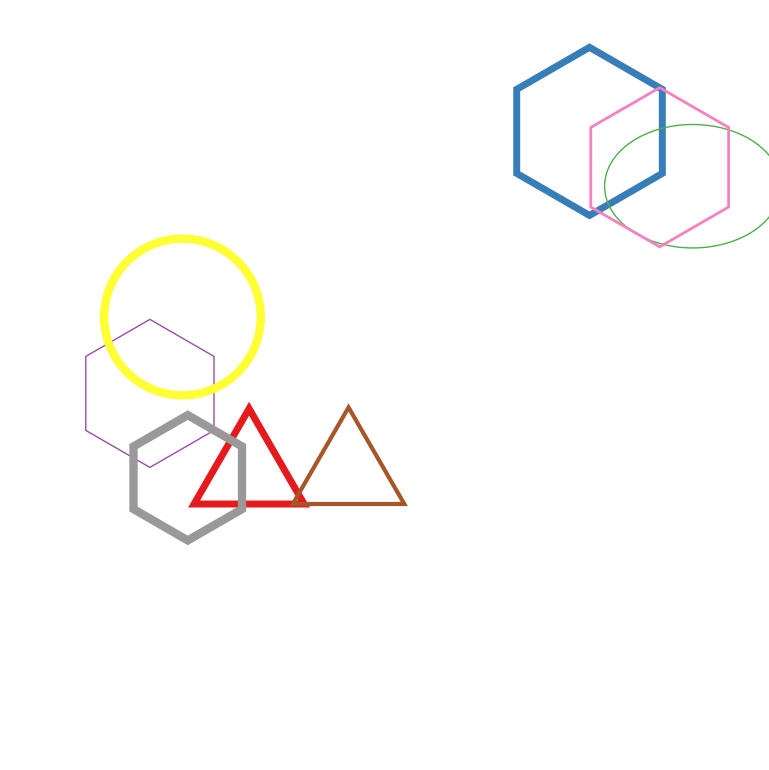[{"shape": "triangle", "thickness": 2.5, "radius": 0.41, "center": [0.323, 0.387]}, {"shape": "hexagon", "thickness": 2.5, "radius": 0.55, "center": [0.766, 0.829]}, {"shape": "oval", "thickness": 0.5, "radius": 0.57, "center": [0.9, 0.758]}, {"shape": "hexagon", "thickness": 0.5, "radius": 0.48, "center": [0.195, 0.489]}, {"shape": "circle", "thickness": 3, "radius": 0.51, "center": [0.237, 0.588]}, {"shape": "triangle", "thickness": 1.5, "radius": 0.42, "center": [0.453, 0.387]}, {"shape": "hexagon", "thickness": 1, "radius": 0.52, "center": [0.857, 0.783]}, {"shape": "hexagon", "thickness": 3, "radius": 0.41, "center": [0.244, 0.38]}]